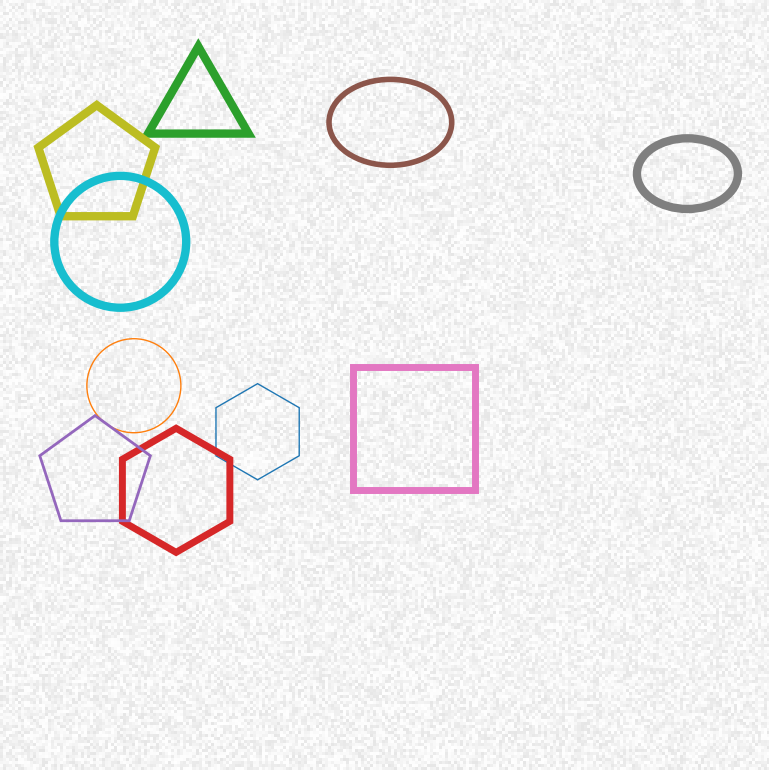[{"shape": "hexagon", "thickness": 0.5, "radius": 0.31, "center": [0.335, 0.439]}, {"shape": "circle", "thickness": 0.5, "radius": 0.31, "center": [0.174, 0.499]}, {"shape": "triangle", "thickness": 3, "radius": 0.38, "center": [0.258, 0.864]}, {"shape": "hexagon", "thickness": 2.5, "radius": 0.4, "center": [0.229, 0.363]}, {"shape": "pentagon", "thickness": 1, "radius": 0.38, "center": [0.123, 0.385]}, {"shape": "oval", "thickness": 2, "radius": 0.4, "center": [0.507, 0.841]}, {"shape": "square", "thickness": 2.5, "radius": 0.4, "center": [0.538, 0.444]}, {"shape": "oval", "thickness": 3, "radius": 0.33, "center": [0.893, 0.774]}, {"shape": "pentagon", "thickness": 3, "radius": 0.4, "center": [0.126, 0.784]}, {"shape": "circle", "thickness": 3, "radius": 0.43, "center": [0.156, 0.686]}]